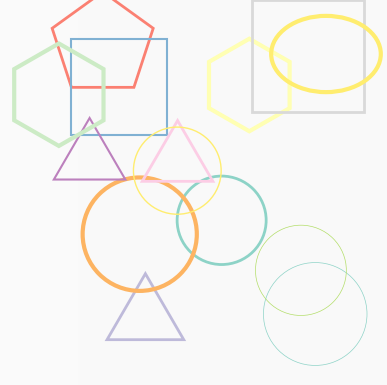[{"shape": "circle", "thickness": 0.5, "radius": 0.67, "center": [0.813, 0.184]}, {"shape": "circle", "thickness": 2, "radius": 0.57, "center": [0.572, 0.428]}, {"shape": "hexagon", "thickness": 3, "radius": 0.6, "center": [0.643, 0.779]}, {"shape": "triangle", "thickness": 2, "radius": 0.57, "center": [0.375, 0.175]}, {"shape": "pentagon", "thickness": 2, "radius": 0.69, "center": [0.265, 0.884]}, {"shape": "square", "thickness": 1.5, "radius": 0.62, "center": [0.306, 0.774]}, {"shape": "circle", "thickness": 3, "radius": 0.74, "center": [0.361, 0.392]}, {"shape": "circle", "thickness": 0.5, "radius": 0.59, "center": [0.777, 0.298]}, {"shape": "triangle", "thickness": 2, "radius": 0.53, "center": [0.458, 0.582]}, {"shape": "square", "thickness": 2, "radius": 0.72, "center": [0.794, 0.854]}, {"shape": "triangle", "thickness": 1.5, "radius": 0.53, "center": [0.231, 0.587]}, {"shape": "hexagon", "thickness": 3, "radius": 0.67, "center": [0.152, 0.754]}, {"shape": "oval", "thickness": 3, "radius": 0.71, "center": [0.841, 0.86]}, {"shape": "circle", "thickness": 1, "radius": 0.57, "center": [0.458, 0.557]}]